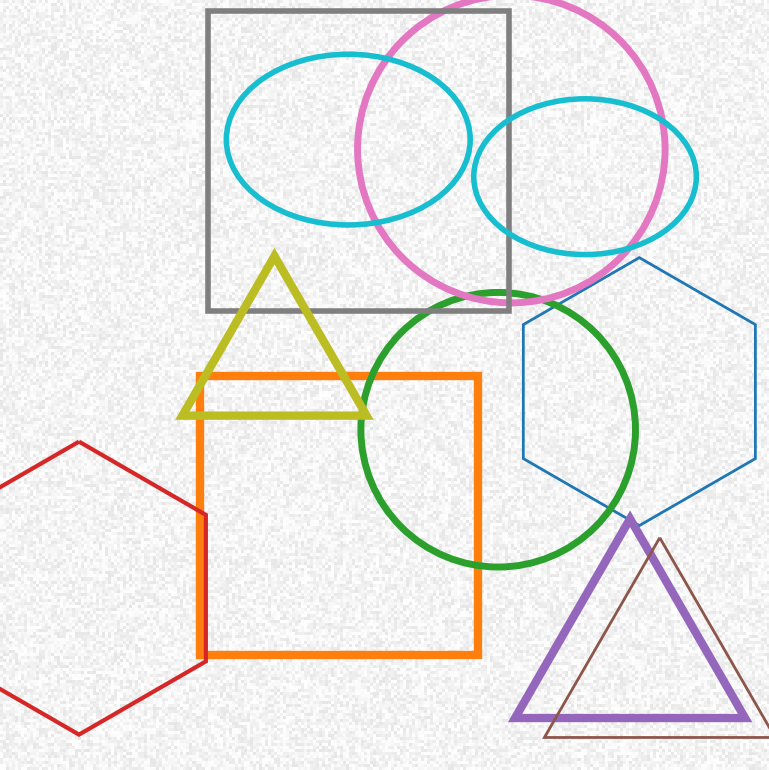[{"shape": "hexagon", "thickness": 1, "radius": 0.87, "center": [0.83, 0.491]}, {"shape": "square", "thickness": 3, "radius": 0.9, "center": [0.44, 0.33]}, {"shape": "circle", "thickness": 2.5, "radius": 0.89, "center": [0.647, 0.442]}, {"shape": "hexagon", "thickness": 1.5, "radius": 0.95, "center": [0.103, 0.236]}, {"shape": "triangle", "thickness": 3, "radius": 0.86, "center": [0.818, 0.154]}, {"shape": "triangle", "thickness": 1, "radius": 0.86, "center": [0.857, 0.129]}, {"shape": "circle", "thickness": 2.5, "radius": 1.0, "center": [0.664, 0.806]}, {"shape": "square", "thickness": 2, "radius": 0.98, "center": [0.466, 0.791]}, {"shape": "triangle", "thickness": 3, "radius": 0.69, "center": [0.356, 0.529]}, {"shape": "oval", "thickness": 2, "radius": 0.72, "center": [0.76, 0.771]}, {"shape": "oval", "thickness": 2, "radius": 0.79, "center": [0.452, 0.819]}]